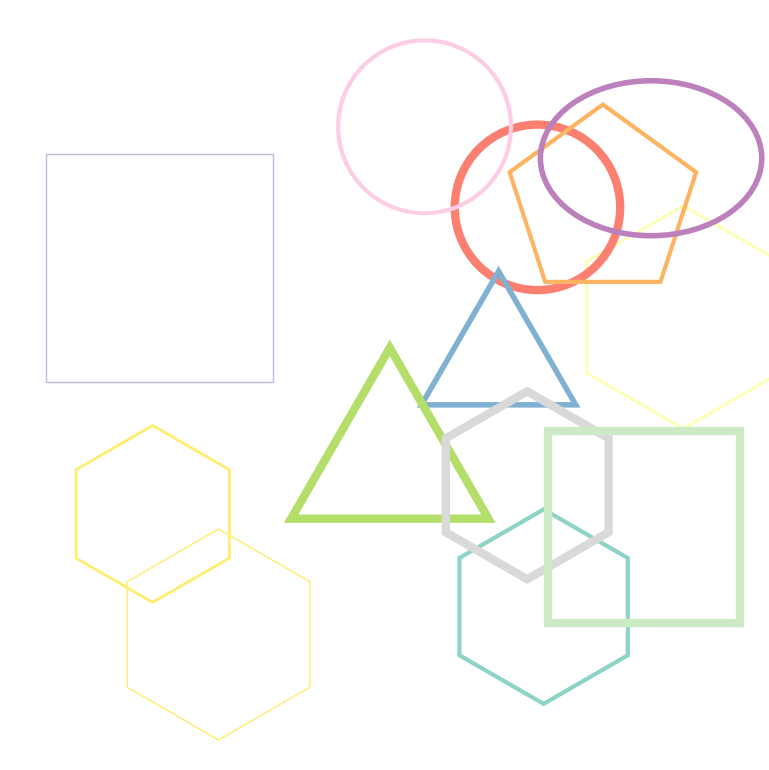[{"shape": "hexagon", "thickness": 1.5, "radius": 0.63, "center": [0.706, 0.212]}, {"shape": "hexagon", "thickness": 1, "radius": 0.72, "center": [0.887, 0.588]}, {"shape": "square", "thickness": 0.5, "radius": 0.74, "center": [0.207, 0.652]}, {"shape": "circle", "thickness": 3, "radius": 0.54, "center": [0.698, 0.731]}, {"shape": "triangle", "thickness": 2, "radius": 0.58, "center": [0.648, 0.532]}, {"shape": "pentagon", "thickness": 1.5, "radius": 0.64, "center": [0.783, 0.737]}, {"shape": "triangle", "thickness": 3, "radius": 0.74, "center": [0.506, 0.4]}, {"shape": "circle", "thickness": 1.5, "radius": 0.56, "center": [0.551, 0.835]}, {"shape": "hexagon", "thickness": 3, "radius": 0.61, "center": [0.685, 0.37]}, {"shape": "oval", "thickness": 2, "radius": 0.72, "center": [0.846, 0.794]}, {"shape": "square", "thickness": 3, "radius": 0.62, "center": [0.836, 0.315]}, {"shape": "hexagon", "thickness": 1, "radius": 0.57, "center": [0.198, 0.333]}, {"shape": "hexagon", "thickness": 0.5, "radius": 0.68, "center": [0.284, 0.176]}]